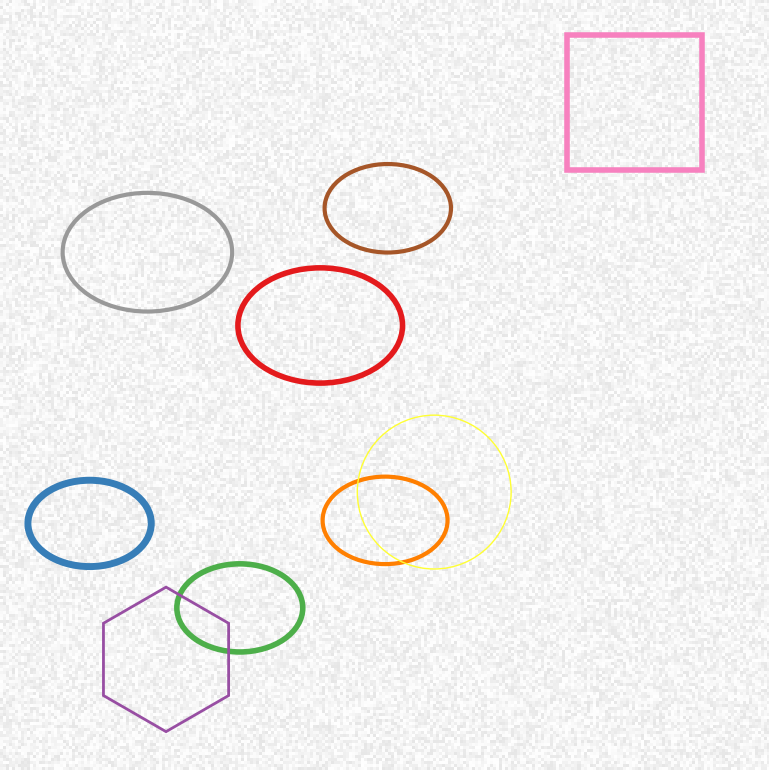[{"shape": "oval", "thickness": 2, "radius": 0.53, "center": [0.416, 0.577]}, {"shape": "oval", "thickness": 2.5, "radius": 0.4, "center": [0.116, 0.32]}, {"shape": "oval", "thickness": 2, "radius": 0.41, "center": [0.311, 0.211]}, {"shape": "hexagon", "thickness": 1, "radius": 0.47, "center": [0.216, 0.144]}, {"shape": "oval", "thickness": 1.5, "radius": 0.41, "center": [0.5, 0.324]}, {"shape": "circle", "thickness": 0.5, "radius": 0.5, "center": [0.564, 0.361]}, {"shape": "oval", "thickness": 1.5, "radius": 0.41, "center": [0.504, 0.73]}, {"shape": "square", "thickness": 2, "radius": 0.44, "center": [0.824, 0.867]}, {"shape": "oval", "thickness": 1.5, "radius": 0.55, "center": [0.191, 0.672]}]